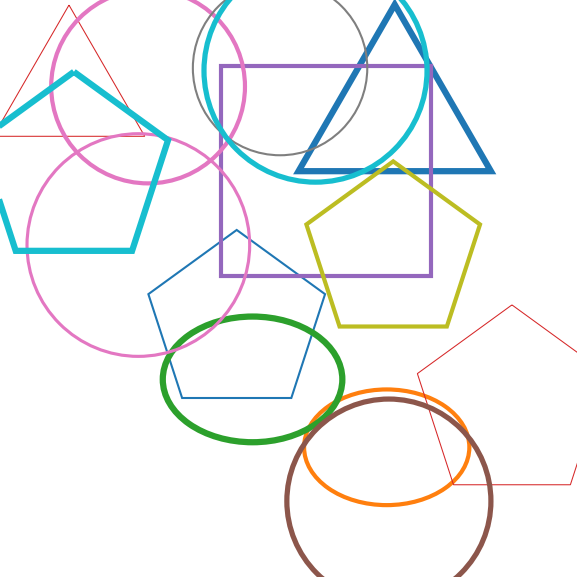[{"shape": "pentagon", "thickness": 1, "radius": 0.8, "center": [0.41, 0.44]}, {"shape": "triangle", "thickness": 3, "radius": 0.96, "center": [0.683, 0.799]}, {"shape": "oval", "thickness": 2, "radius": 0.72, "center": [0.67, 0.225]}, {"shape": "oval", "thickness": 3, "radius": 0.78, "center": [0.437, 0.342]}, {"shape": "triangle", "thickness": 0.5, "radius": 0.76, "center": [0.119, 0.839]}, {"shape": "pentagon", "thickness": 0.5, "radius": 0.86, "center": [0.886, 0.299]}, {"shape": "square", "thickness": 2, "radius": 0.91, "center": [0.565, 0.703]}, {"shape": "circle", "thickness": 2.5, "radius": 0.88, "center": [0.673, 0.131]}, {"shape": "circle", "thickness": 2, "radius": 0.84, "center": [0.256, 0.849]}, {"shape": "circle", "thickness": 1.5, "radius": 0.96, "center": [0.24, 0.575]}, {"shape": "circle", "thickness": 1, "radius": 0.76, "center": [0.485, 0.881]}, {"shape": "pentagon", "thickness": 2, "radius": 0.79, "center": [0.681, 0.562]}, {"shape": "circle", "thickness": 2.5, "radius": 0.97, "center": [0.546, 0.877]}, {"shape": "pentagon", "thickness": 3, "radius": 0.86, "center": [0.128, 0.703]}]